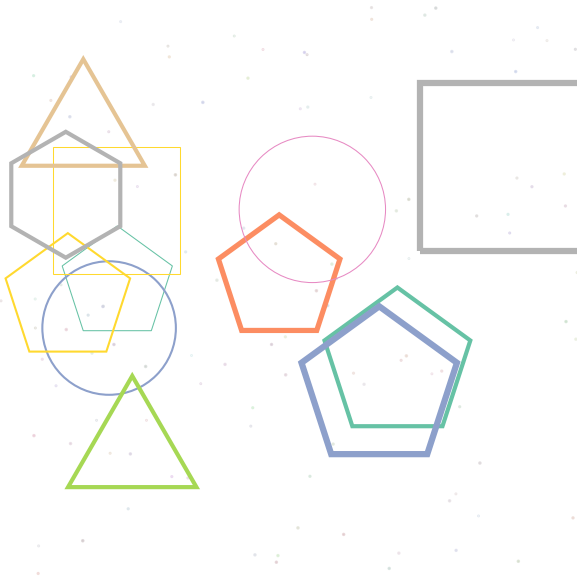[{"shape": "pentagon", "thickness": 0.5, "radius": 0.5, "center": [0.203, 0.508]}, {"shape": "pentagon", "thickness": 2, "radius": 0.66, "center": [0.688, 0.369]}, {"shape": "pentagon", "thickness": 2.5, "radius": 0.55, "center": [0.483, 0.516]}, {"shape": "circle", "thickness": 1, "radius": 0.58, "center": [0.189, 0.431]}, {"shape": "pentagon", "thickness": 3, "radius": 0.71, "center": [0.657, 0.327]}, {"shape": "circle", "thickness": 0.5, "radius": 0.63, "center": [0.541, 0.637]}, {"shape": "triangle", "thickness": 2, "radius": 0.64, "center": [0.229, 0.22]}, {"shape": "square", "thickness": 0.5, "radius": 0.55, "center": [0.202, 0.634]}, {"shape": "pentagon", "thickness": 1, "radius": 0.57, "center": [0.117, 0.482]}, {"shape": "triangle", "thickness": 2, "radius": 0.62, "center": [0.144, 0.774]}, {"shape": "hexagon", "thickness": 2, "radius": 0.54, "center": [0.114, 0.662]}, {"shape": "square", "thickness": 3, "radius": 0.73, "center": [0.873, 0.71]}]